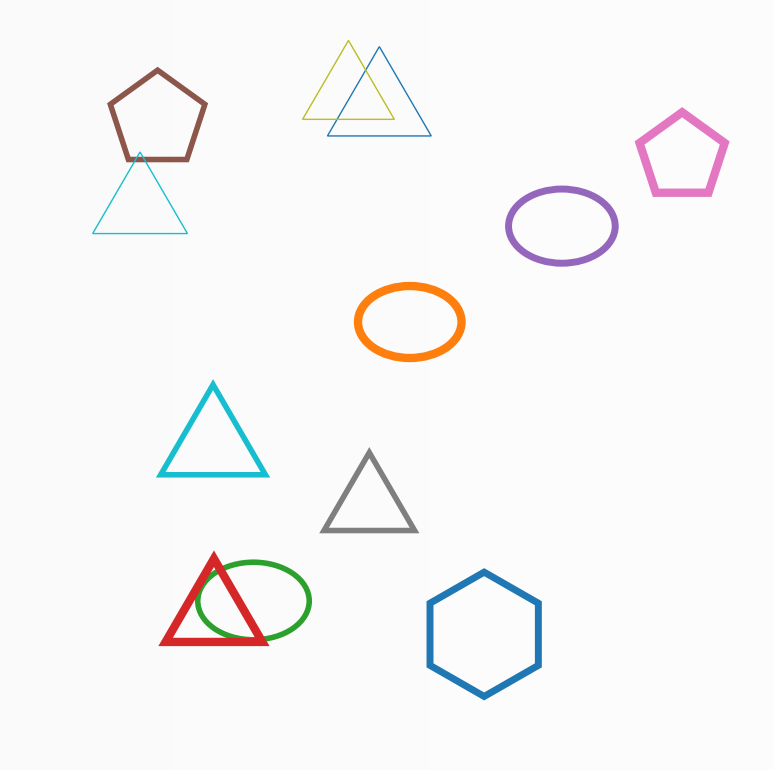[{"shape": "hexagon", "thickness": 2.5, "radius": 0.4, "center": [0.625, 0.176]}, {"shape": "triangle", "thickness": 0.5, "radius": 0.39, "center": [0.489, 0.862]}, {"shape": "oval", "thickness": 3, "radius": 0.33, "center": [0.529, 0.582]}, {"shape": "oval", "thickness": 2, "radius": 0.36, "center": [0.327, 0.219]}, {"shape": "triangle", "thickness": 3, "radius": 0.36, "center": [0.276, 0.202]}, {"shape": "oval", "thickness": 2.5, "radius": 0.34, "center": [0.725, 0.706]}, {"shape": "pentagon", "thickness": 2, "radius": 0.32, "center": [0.203, 0.845]}, {"shape": "pentagon", "thickness": 3, "radius": 0.29, "center": [0.88, 0.796]}, {"shape": "triangle", "thickness": 2, "radius": 0.34, "center": [0.477, 0.345]}, {"shape": "triangle", "thickness": 0.5, "radius": 0.34, "center": [0.45, 0.879]}, {"shape": "triangle", "thickness": 0.5, "radius": 0.35, "center": [0.181, 0.732]}, {"shape": "triangle", "thickness": 2, "radius": 0.39, "center": [0.275, 0.422]}]